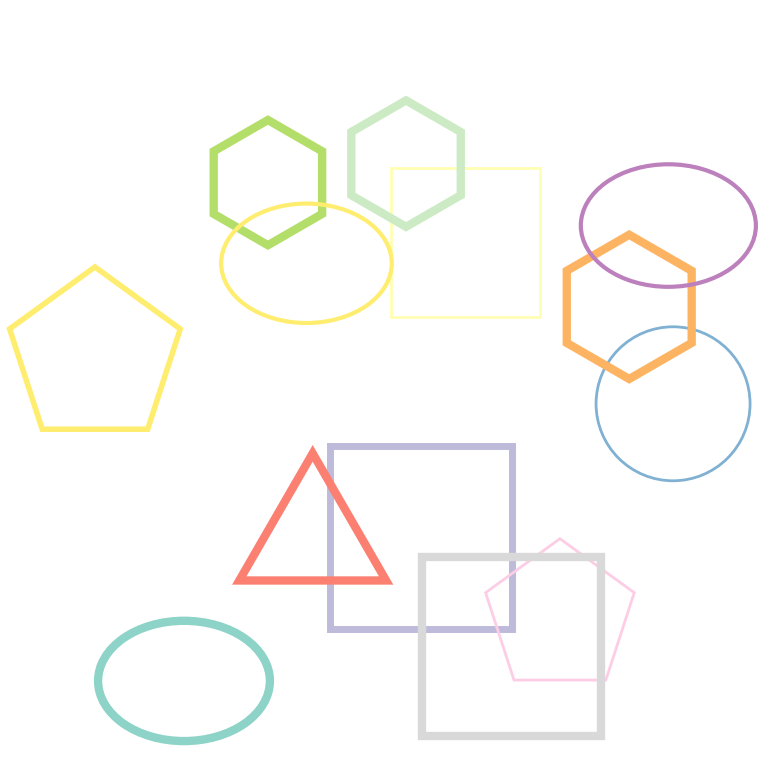[{"shape": "oval", "thickness": 3, "radius": 0.56, "center": [0.239, 0.116]}, {"shape": "square", "thickness": 1, "radius": 0.48, "center": [0.604, 0.685]}, {"shape": "square", "thickness": 2.5, "radius": 0.59, "center": [0.546, 0.302]}, {"shape": "triangle", "thickness": 3, "radius": 0.55, "center": [0.406, 0.301]}, {"shape": "circle", "thickness": 1, "radius": 0.5, "center": [0.874, 0.476]}, {"shape": "hexagon", "thickness": 3, "radius": 0.47, "center": [0.817, 0.601]}, {"shape": "hexagon", "thickness": 3, "radius": 0.41, "center": [0.348, 0.763]}, {"shape": "pentagon", "thickness": 1, "radius": 0.51, "center": [0.727, 0.199]}, {"shape": "square", "thickness": 3, "radius": 0.58, "center": [0.664, 0.161]}, {"shape": "oval", "thickness": 1.5, "radius": 0.57, "center": [0.868, 0.707]}, {"shape": "hexagon", "thickness": 3, "radius": 0.41, "center": [0.527, 0.788]}, {"shape": "pentagon", "thickness": 2, "radius": 0.58, "center": [0.123, 0.537]}, {"shape": "oval", "thickness": 1.5, "radius": 0.55, "center": [0.398, 0.658]}]